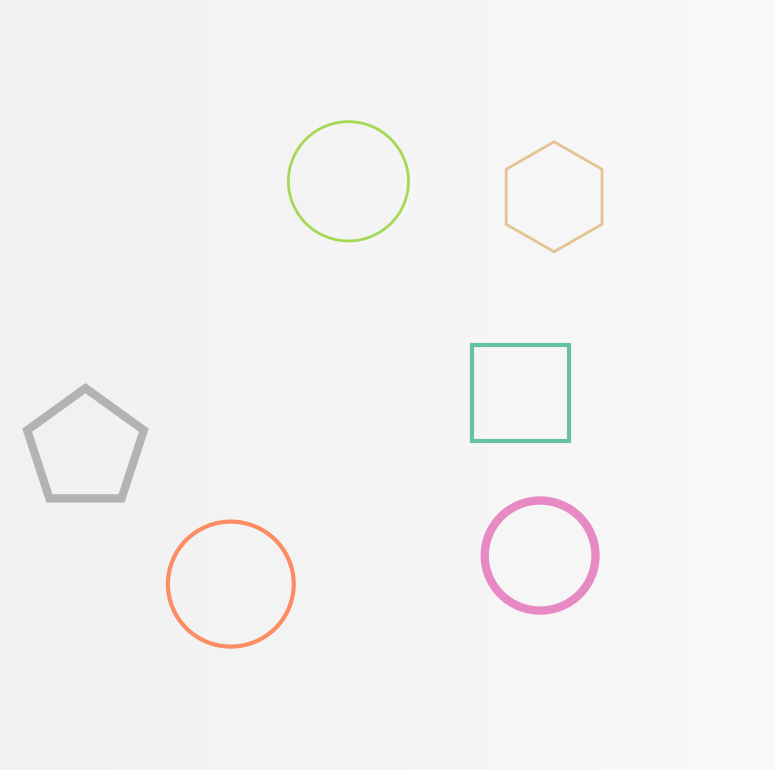[{"shape": "square", "thickness": 1.5, "radius": 0.31, "center": [0.672, 0.489]}, {"shape": "circle", "thickness": 1.5, "radius": 0.41, "center": [0.298, 0.241]}, {"shape": "circle", "thickness": 3, "radius": 0.36, "center": [0.697, 0.279]}, {"shape": "circle", "thickness": 1, "radius": 0.39, "center": [0.45, 0.765]}, {"shape": "hexagon", "thickness": 1, "radius": 0.36, "center": [0.715, 0.744]}, {"shape": "pentagon", "thickness": 3, "radius": 0.4, "center": [0.11, 0.417]}]